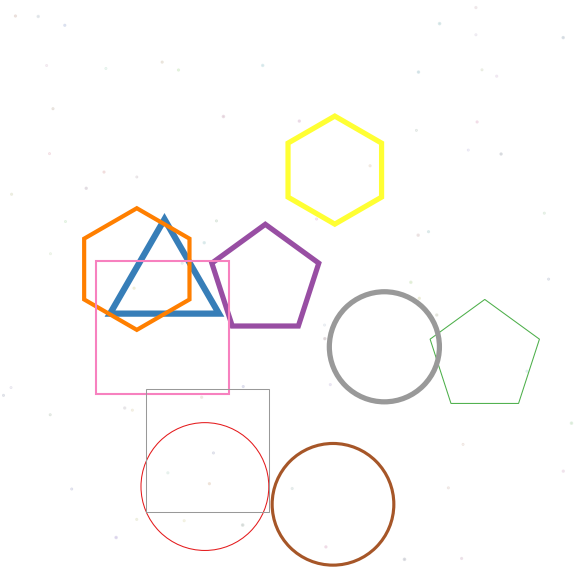[{"shape": "circle", "thickness": 0.5, "radius": 0.55, "center": [0.355, 0.157]}, {"shape": "triangle", "thickness": 3, "radius": 0.54, "center": [0.285, 0.511]}, {"shape": "pentagon", "thickness": 0.5, "radius": 0.5, "center": [0.839, 0.381]}, {"shape": "pentagon", "thickness": 2.5, "radius": 0.49, "center": [0.459, 0.513]}, {"shape": "hexagon", "thickness": 2, "radius": 0.53, "center": [0.237, 0.533]}, {"shape": "hexagon", "thickness": 2.5, "radius": 0.47, "center": [0.58, 0.705]}, {"shape": "circle", "thickness": 1.5, "radius": 0.53, "center": [0.577, 0.126]}, {"shape": "square", "thickness": 1, "radius": 0.58, "center": [0.282, 0.432]}, {"shape": "circle", "thickness": 2.5, "radius": 0.48, "center": [0.666, 0.399]}, {"shape": "square", "thickness": 0.5, "radius": 0.53, "center": [0.36, 0.219]}]